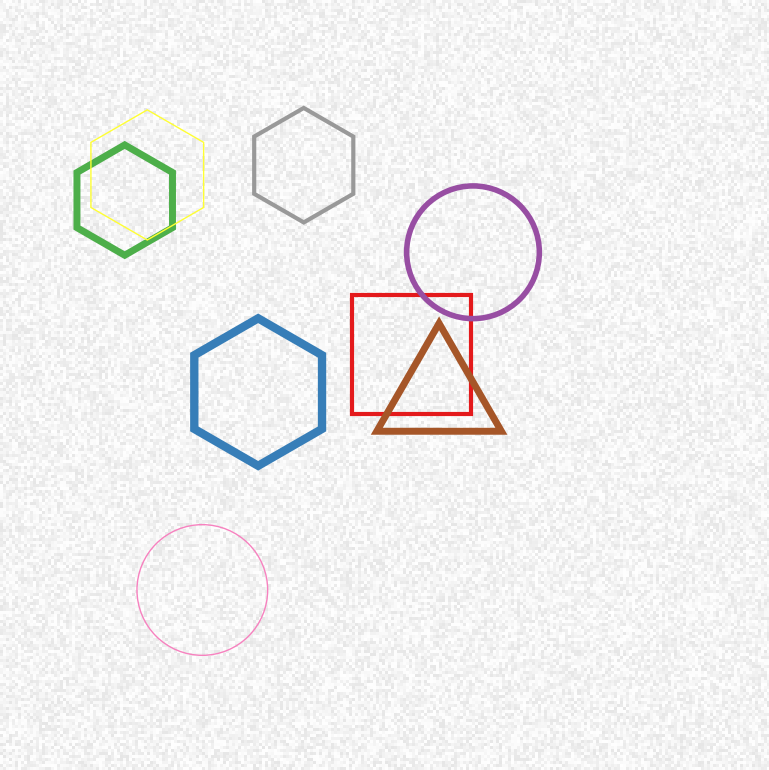[{"shape": "square", "thickness": 1.5, "radius": 0.39, "center": [0.535, 0.539]}, {"shape": "hexagon", "thickness": 3, "radius": 0.48, "center": [0.335, 0.491]}, {"shape": "hexagon", "thickness": 2.5, "radius": 0.36, "center": [0.162, 0.74]}, {"shape": "circle", "thickness": 2, "radius": 0.43, "center": [0.614, 0.672]}, {"shape": "hexagon", "thickness": 0.5, "radius": 0.42, "center": [0.191, 0.773]}, {"shape": "triangle", "thickness": 2.5, "radius": 0.47, "center": [0.57, 0.487]}, {"shape": "circle", "thickness": 0.5, "radius": 0.42, "center": [0.263, 0.234]}, {"shape": "hexagon", "thickness": 1.5, "radius": 0.37, "center": [0.394, 0.785]}]